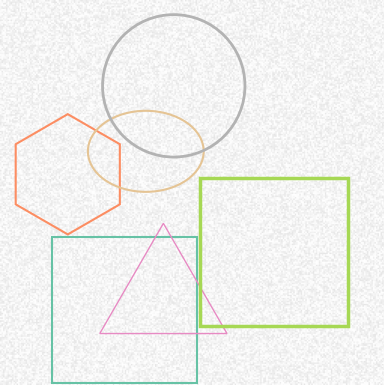[{"shape": "square", "thickness": 1.5, "radius": 0.94, "center": [0.323, 0.195]}, {"shape": "hexagon", "thickness": 1.5, "radius": 0.78, "center": [0.176, 0.547]}, {"shape": "triangle", "thickness": 1, "radius": 0.95, "center": [0.424, 0.229]}, {"shape": "square", "thickness": 2.5, "radius": 0.96, "center": [0.712, 0.346]}, {"shape": "oval", "thickness": 1.5, "radius": 0.75, "center": [0.379, 0.607]}, {"shape": "circle", "thickness": 2, "radius": 0.92, "center": [0.451, 0.777]}]